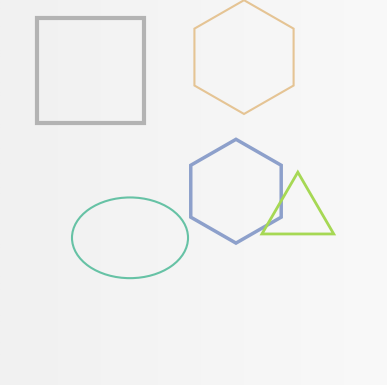[{"shape": "oval", "thickness": 1.5, "radius": 0.75, "center": [0.336, 0.382]}, {"shape": "hexagon", "thickness": 2.5, "radius": 0.67, "center": [0.609, 0.503]}, {"shape": "triangle", "thickness": 2, "radius": 0.53, "center": [0.769, 0.446]}, {"shape": "hexagon", "thickness": 1.5, "radius": 0.74, "center": [0.63, 0.852]}, {"shape": "square", "thickness": 3, "radius": 0.69, "center": [0.234, 0.817]}]